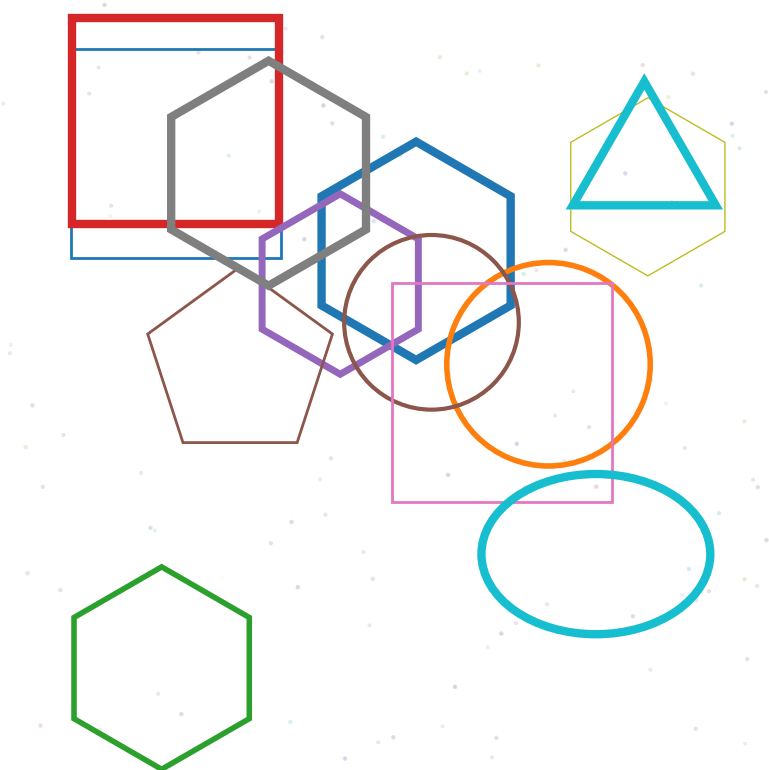[{"shape": "square", "thickness": 1, "radius": 0.68, "center": [0.229, 0.801]}, {"shape": "hexagon", "thickness": 3, "radius": 0.71, "center": [0.54, 0.674]}, {"shape": "circle", "thickness": 2, "radius": 0.66, "center": [0.712, 0.527]}, {"shape": "hexagon", "thickness": 2, "radius": 0.66, "center": [0.21, 0.132]}, {"shape": "square", "thickness": 3, "radius": 0.67, "center": [0.228, 0.843]}, {"shape": "hexagon", "thickness": 2.5, "radius": 0.59, "center": [0.442, 0.631]}, {"shape": "circle", "thickness": 1.5, "radius": 0.57, "center": [0.56, 0.581]}, {"shape": "pentagon", "thickness": 1, "radius": 0.63, "center": [0.312, 0.527]}, {"shape": "square", "thickness": 1, "radius": 0.71, "center": [0.651, 0.49]}, {"shape": "hexagon", "thickness": 3, "radius": 0.73, "center": [0.349, 0.775]}, {"shape": "hexagon", "thickness": 0.5, "radius": 0.58, "center": [0.841, 0.757]}, {"shape": "triangle", "thickness": 3, "radius": 0.54, "center": [0.837, 0.787]}, {"shape": "oval", "thickness": 3, "radius": 0.74, "center": [0.774, 0.28]}]